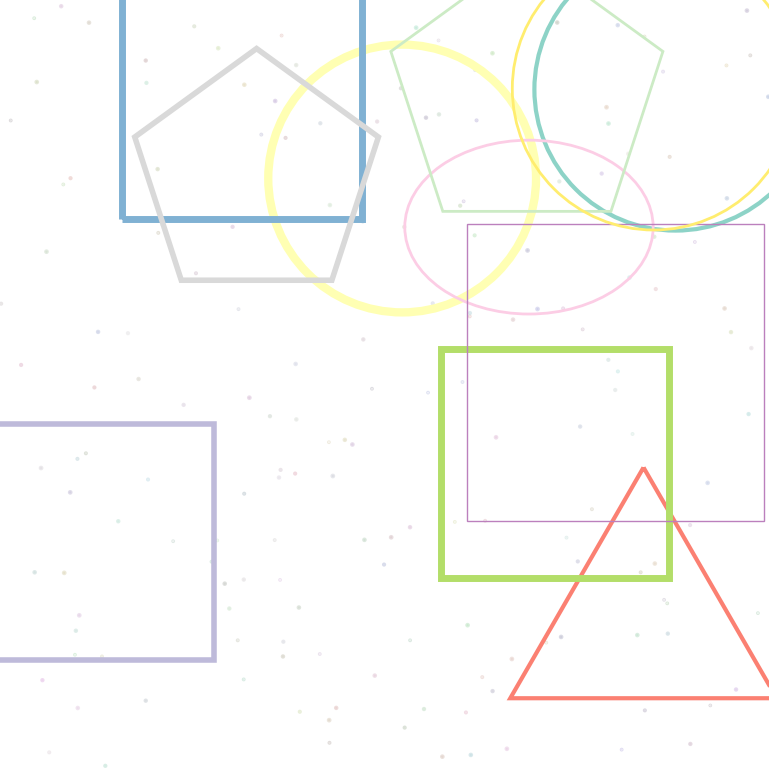[{"shape": "circle", "thickness": 1.5, "radius": 0.92, "center": [0.877, 0.884]}, {"shape": "circle", "thickness": 3, "radius": 0.87, "center": [0.522, 0.768]}, {"shape": "square", "thickness": 2, "radius": 0.77, "center": [0.124, 0.296]}, {"shape": "triangle", "thickness": 1.5, "radius": 1.0, "center": [0.836, 0.193]}, {"shape": "square", "thickness": 2.5, "radius": 0.78, "center": [0.314, 0.871]}, {"shape": "square", "thickness": 2.5, "radius": 0.74, "center": [0.721, 0.398]}, {"shape": "oval", "thickness": 1, "radius": 0.81, "center": [0.687, 0.705]}, {"shape": "pentagon", "thickness": 2, "radius": 0.83, "center": [0.333, 0.771]}, {"shape": "square", "thickness": 0.5, "radius": 0.96, "center": [0.799, 0.516]}, {"shape": "pentagon", "thickness": 1, "radius": 0.93, "center": [0.684, 0.876]}, {"shape": "circle", "thickness": 1, "radius": 0.92, "center": [0.849, 0.885]}]